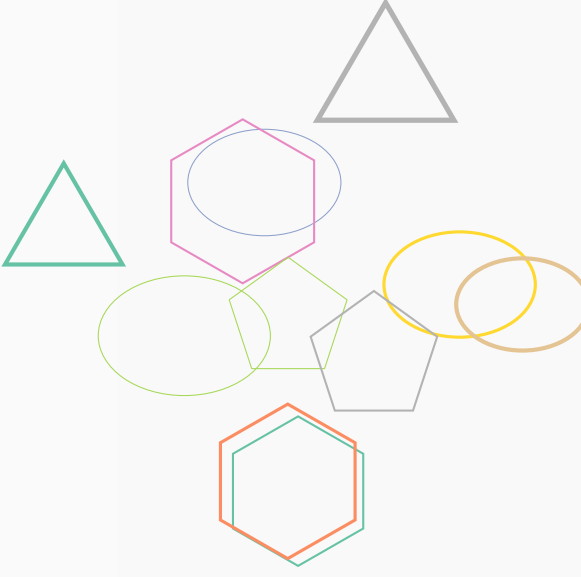[{"shape": "hexagon", "thickness": 1, "radius": 0.65, "center": [0.513, 0.149]}, {"shape": "triangle", "thickness": 2, "radius": 0.58, "center": [0.11, 0.6]}, {"shape": "hexagon", "thickness": 1.5, "radius": 0.67, "center": [0.495, 0.166]}, {"shape": "oval", "thickness": 0.5, "radius": 0.66, "center": [0.455, 0.683]}, {"shape": "hexagon", "thickness": 1, "radius": 0.71, "center": [0.418, 0.651]}, {"shape": "oval", "thickness": 0.5, "radius": 0.74, "center": [0.317, 0.418]}, {"shape": "pentagon", "thickness": 0.5, "radius": 0.53, "center": [0.496, 0.447]}, {"shape": "oval", "thickness": 1.5, "radius": 0.65, "center": [0.791, 0.506]}, {"shape": "oval", "thickness": 2, "radius": 0.57, "center": [0.899, 0.472]}, {"shape": "triangle", "thickness": 2.5, "radius": 0.68, "center": [0.663, 0.859]}, {"shape": "pentagon", "thickness": 1, "radius": 0.57, "center": [0.643, 0.381]}]